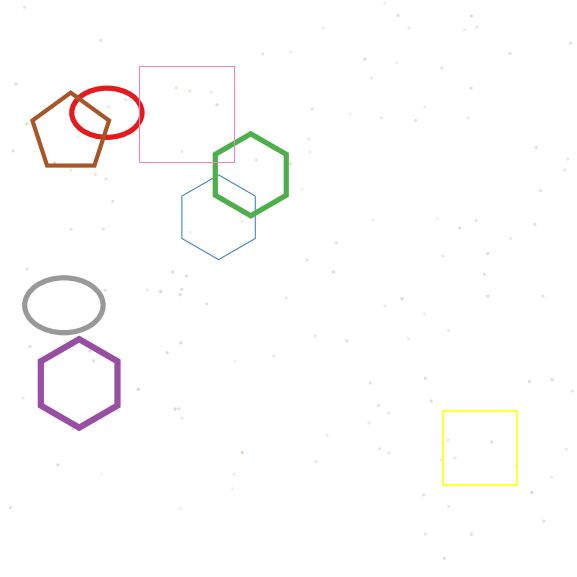[{"shape": "oval", "thickness": 2.5, "radius": 0.3, "center": [0.185, 0.804]}, {"shape": "hexagon", "thickness": 0.5, "radius": 0.37, "center": [0.379, 0.623]}, {"shape": "hexagon", "thickness": 2.5, "radius": 0.35, "center": [0.434, 0.696]}, {"shape": "hexagon", "thickness": 3, "radius": 0.38, "center": [0.137, 0.335]}, {"shape": "square", "thickness": 1, "radius": 0.32, "center": [0.831, 0.224]}, {"shape": "pentagon", "thickness": 2, "radius": 0.35, "center": [0.122, 0.769]}, {"shape": "square", "thickness": 0.5, "radius": 0.41, "center": [0.323, 0.802]}, {"shape": "oval", "thickness": 2.5, "radius": 0.34, "center": [0.111, 0.471]}]